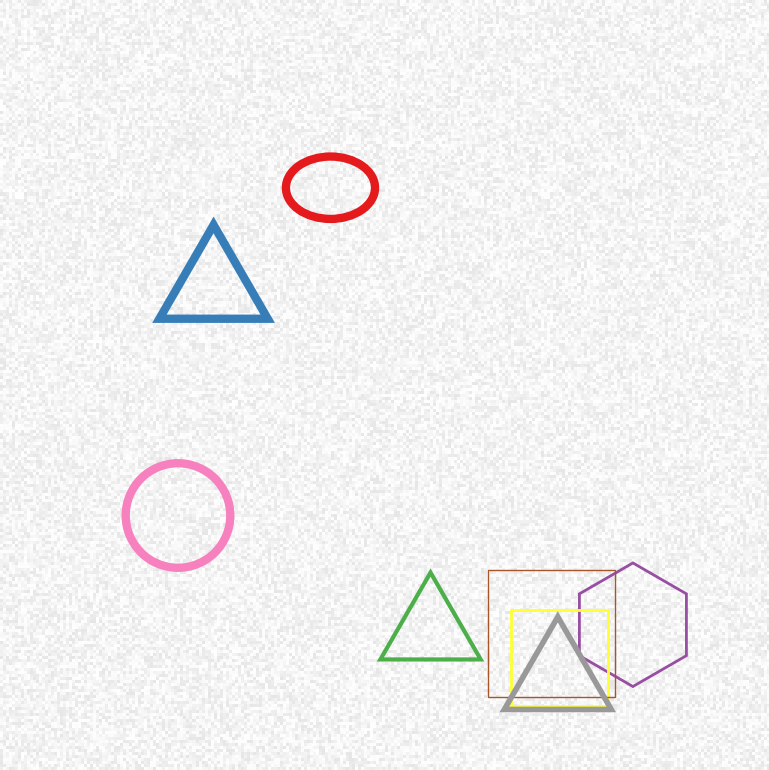[{"shape": "oval", "thickness": 3, "radius": 0.29, "center": [0.429, 0.756]}, {"shape": "triangle", "thickness": 3, "radius": 0.41, "center": [0.277, 0.627]}, {"shape": "triangle", "thickness": 1.5, "radius": 0.38, "center": [0.559, 0.181]}, {"shape": "hexagon", "thickness": 1, "radius": 0.4, "center": [0.822, 0.189]}, {"shape": "square", "thickness": 1, "radius": 0.31, "center": [0.727, 0.146]}, {"shape": "square", "thickness": 0.5, "radius": 0.41, "center": [0.716, 0.177]}, {"shape": "circle", "thickness": 3, "radius": 0.34, "center": [0.231, 0.331]}, {"shape": "triangle", "thickness": 2, "radius": 0.4, "center": [0.724, 0.119]}]